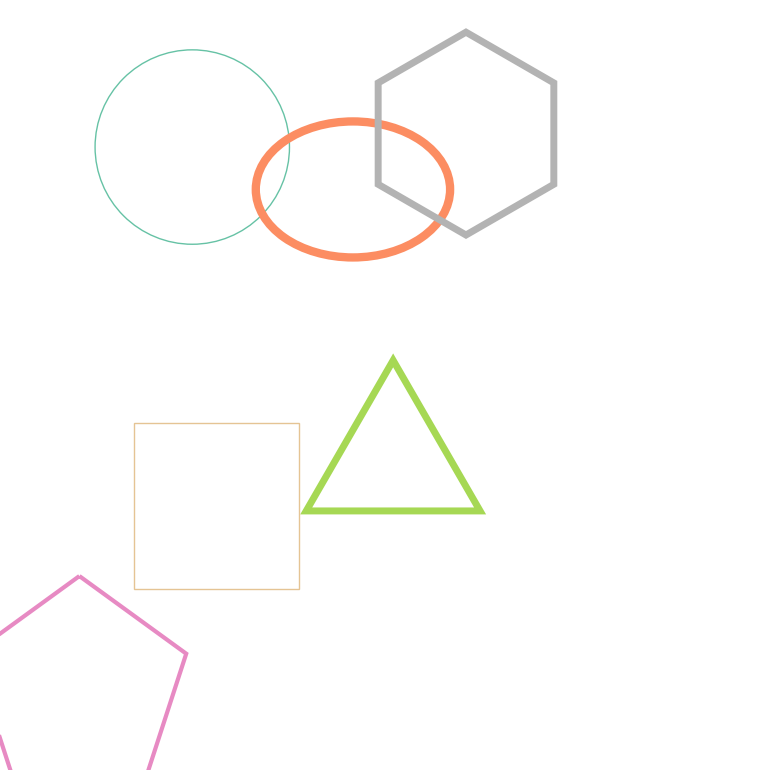[{"shape": "circle", "thickness": 0.5, "radius": 0.63, "center": [0.25, 0.809]}, {"shape": "oval", "thickness": 3, "radius": 0.63, "center": [0.458, 0.754]}, {"shape": "pentagon", "thickness": 1.5, "radius": 0.73, "center": [0.103, 0.106]}, {"shape": "triangle", "thickness": 2.5, "radius": 0.65, "center": [0.511, 0.402]}, {"shape": "square", "thickness": 0.5, "radius": 0.54, "center": [0.281, 0.343]}, {"shape": "hexagon", "thickness": 2.5, "radius": 0.66, "center": [0.605, 0.826]}]